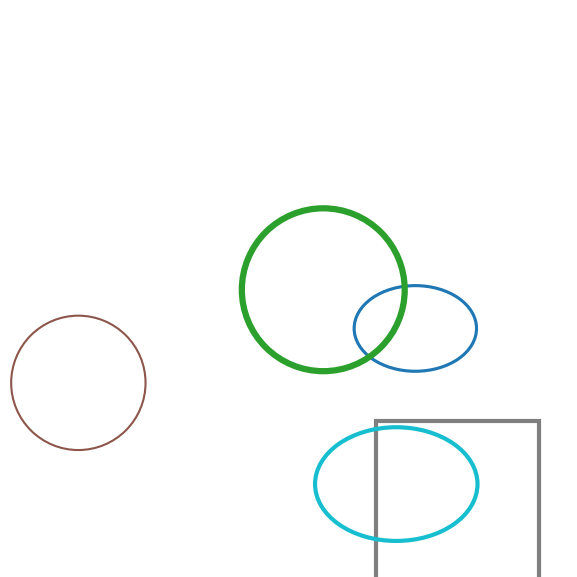[{"shape": "oval", "thickness": 1.5, "radius": 0.53, "center": [0.719, 0.43]}, {"shape": "circle", "thickness": 3, "radius": 0.71, "center": [0.56, 0.497]}, {"shape": "circle", "thickness": 1, "radius": 0.58, "center": [0.136, 0.336]}, {"shape": "square", "thickness": 2, "radius": 0.7, "center": [0.792, 0.13]}, {"shape": "oval", "thickness": 2, "radius": 0.7, "center": [0.686, 0.161]}]